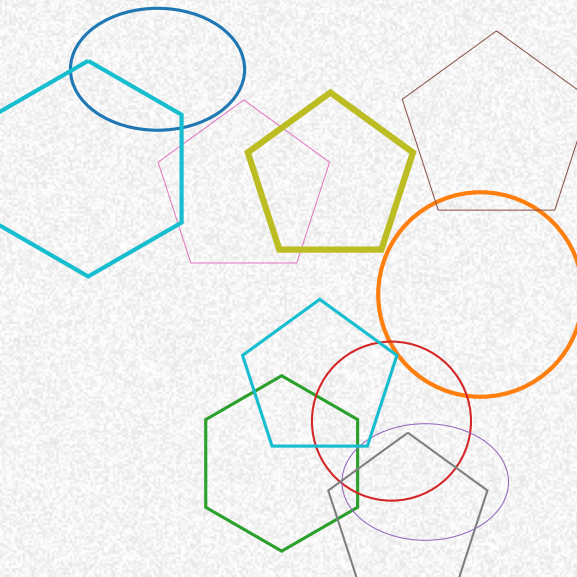[{"shape": "oval", "thickness": 1.5, "radius": 0.75, "center": [0.273, 0.879]}, {"shape": "circle", "thickness": 2, "radius": 0.89, "center": [0.832, 0.489]}, {"shape": "hexagon", "thickness": 1.5, "radius": 0.76, "center": [0.488, 0.197]}, {"shape": "circle", "thickness": 1, "radius": 0.69, "center": [0.678, 0.27]}, {"shape": "oval", "thickness": 0.5, "radius": 0.72, "center": [0.736, 0.165]}, {"shape": "pentagon", "thickness": 0.5, "radius": 0.86, "center": [0.86, 0.774]}, {"shape": "pentagon", "thickness": 0.5, "radius": 0.78, "center": [0.422, 0.67]}, {"shape": "pentagon", "thickness": 1, "radius": 0.72, "center": [0.706, 0.105]}, {"shape": "pentagon", "thickness": 3, "radius": 0.75, "center": [0.572, 0.689]}, {"shape": "pentagon", "thickness": 1.5, "radius": 0.7, "center": [0.554, 0.34]}, {"shape": "hexagon", "thickness": 2, "radius": 0.93, "center": [0.153, 0.707]}]